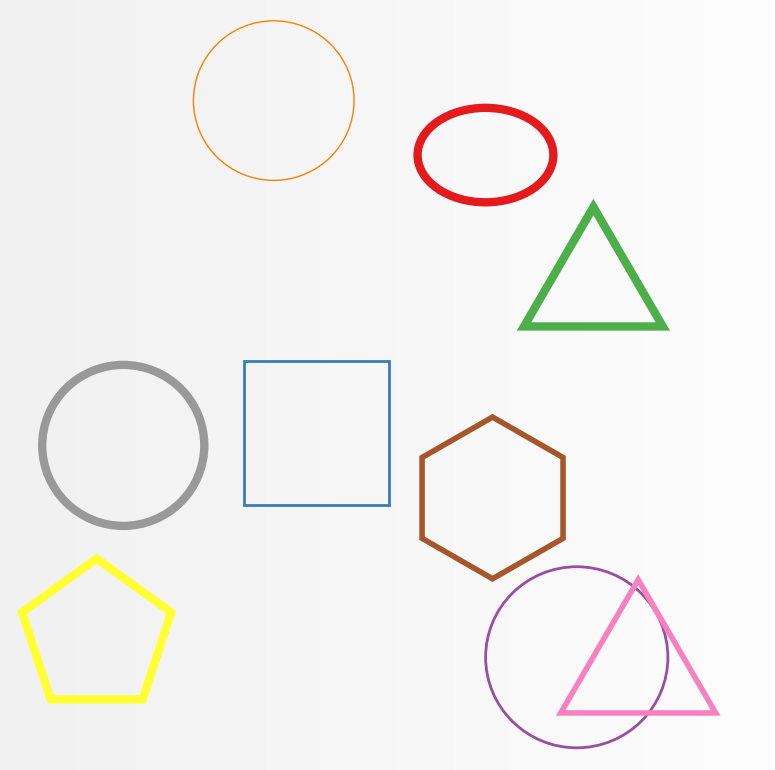[{"shape": "oval", "thickness": 3, "radius": 0.44, "center": [0.626, 0.799]}, {"shape": "square", "thickness": 1, "radius": 0.47, "center": [0.408, 0.438]}, {"shape": "triangle", "thickness": 3, "radius": 0.52, "center": [0.766, 0.628]}, {"shape": "circle", "thickness": 1, "radius": 0.59, "center": [0.744, 0.146]}, {"shape": "circle", "thickness": 0.5, "radius": 0.52, "center": [0.353, 0.869]}, {"shape": "pentagon", "thickness": 3, "radius": 0.51, "center": [0.125, 0.174]}, {"shape": "hexagon", "thickness": 2, "radius": 0.53, "center": [0.636, 0.353]}, {"shape": "triangle", "thickness": 2, "radius": 0.58, "center": [0.823, 0.132]}, {"shape": "circle", "thickness": 3, "radius": 0.52, "center": [0.159, 0.422]}]